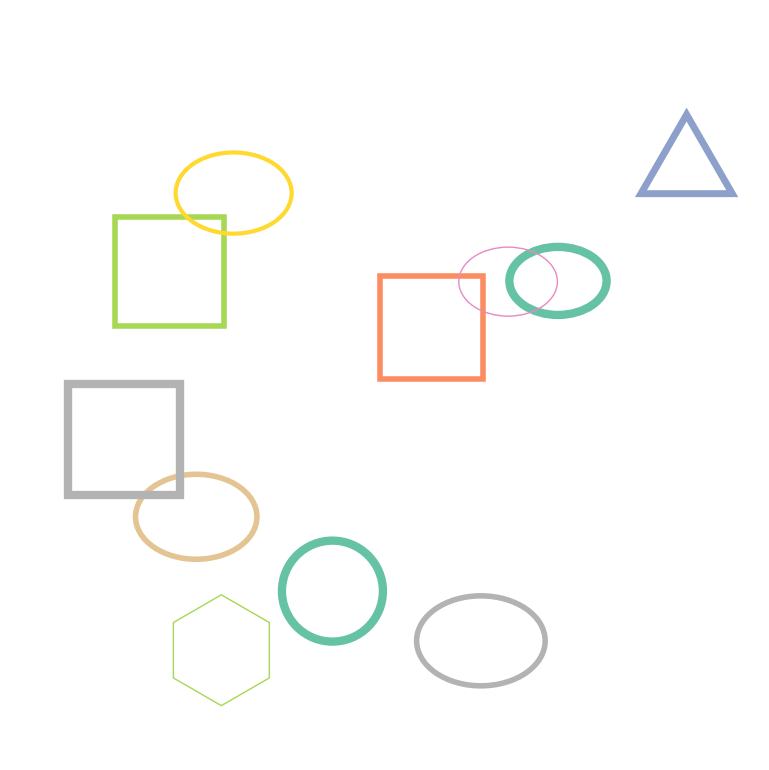[{"shape": "circle", "thickness": 3, "radius": 0.33, "center": [0.432, 0.232]}, {"shape": "oval", "thickness": 3, "radius": 0.32, "center": [0.725, 0.635]}, {"shape": "square", "thickness": 2, "radius": 0.33, "center": [0.56, 0.574]}, {"shape": "triangle", "thickness": 2.5, "radius": 0.34, "center": [0.892, 0.783]}, {"shape": "oval", "thickness": 0.5, "radius": 0.32, "center": [0.66, 0.634]}, {"shape": "square", "thickness": 2, "radius": 0.35, "center": [0.22, 0.647]}, {"shape": "hexagon", "thickness": 0.5, "radius": 0.36, "center": [0.287, 0.156]}, {"shape": "oval", "thickness": 1.5, "radius": 0.38, "center": [0.303, 0.749]}, {"shape": "oval", "thickness": 2, "radius": 0.39, "center": [0.255, 0.329]}, {"shape": "oval", "thickness": 2, "radius": 0.42, "center": [0.625, 0.168]}, {"shape": "square", "thickness": 3, "radius": 0.36, "center": [0.161, 0.429]}]